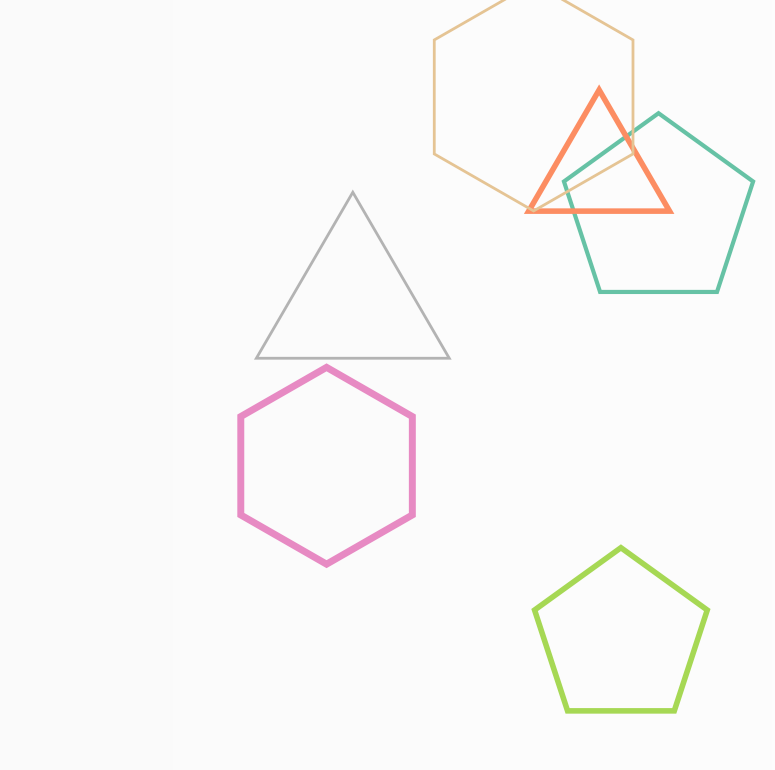[{"shape": "pentagon", "thickness": 1.5, "radius": 0.64, "center": [0.85, 0.725]}, {"shape": "triangle", "thickness": 2, "radius": 0.52, "center": [0.773, 0.778]}, {"shape": "hexagon", "thickness": 2.5, "radius": 0.64, "center": [0.421, 0.395]}, {"shape": "pentagon", "thickness": 2, "radius": 0.59, "center": [0.801, 0.172]}, {"shape": "hexagon", "thickness": 1, "radius": 0.74, "center": [0.689, 0.874]}, {"shape": "triangle", "thickness": 1, "radius": 0.72, "center": [0.455, 0.607]}]